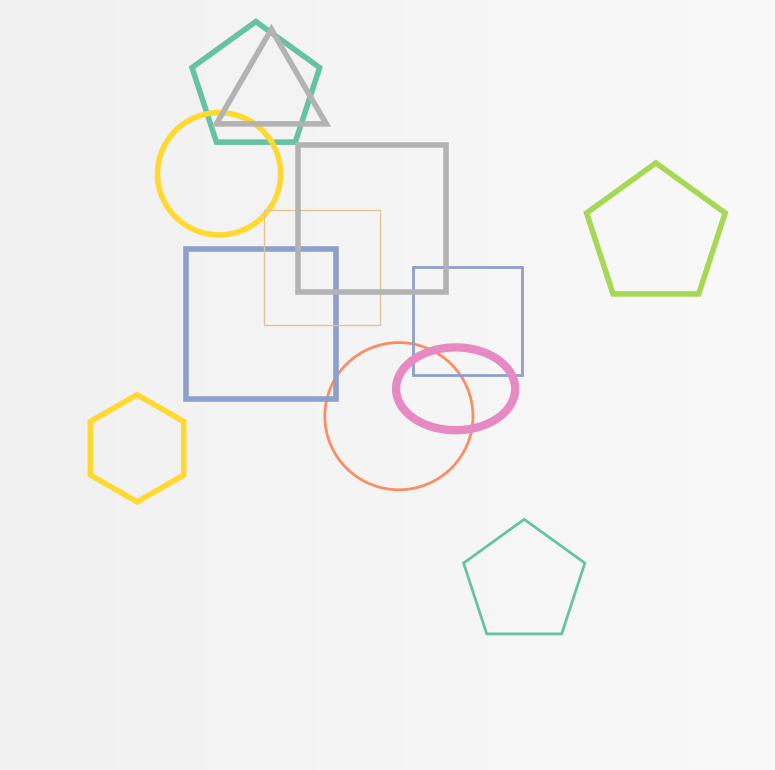[{"shape": "pentagon", "thickness": 2, "radius": 0.43, "center": [0.33, 0.885]}, {"shape": "pentagon", "thickness": 1, "radius": 0.41, "center": [0.676, 0.243]}, {"shape": "circle", "thickness": 1, "radius": 0.48, "center": [0.515, 0.459]}, {"shape": "square", "thickness": 2, "radius": 0.49, "center": [0.337, 0.58]}, {"shape": "square", "thickness": 1, "radius": 0.35, "center": [0.603, 0.583]}, {"shape": "oval", "thickness": 3, "radius": 0.38, "center": [0.588, 0.495]}, {"shape": "pentagon", "thickness": 2, "radius": 0.47, "center": [0.846, 0.694]}, {"shape": "hexagon", "thickness": 2, "radius": 0.35, "center": [0.177, 0.418]}, {"shape": "circle", "thickness": 2, "radius": 0.4, "center": [0.283, 0.774]}, {"shape": "square", "thickness": 0.5, "radius": 0.37, "center": [0.416, 0.653]}, {"shape": "triangle", "thickness": 2, "radius": 0.41, "center": [0.35, 0.88]}, {"shape": "square", "thickness": 2, "radius": 0.48, "center": [0.48, 0.716]}]